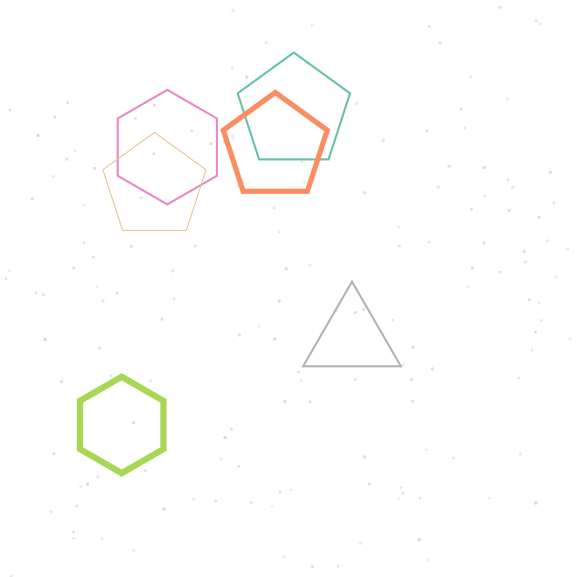[{"shape": "pentagon", "thickness": 1, "radius": 0.51, "center": [0.509, 0.806]}, {"shape": "pentagon", "thickness": 2.5, "radius": 0.47, "center": [0.477, 0.744]}, {"shape": "hexagon", "thickness": 1, "radius": 0.5, "center": [0.29, 0.744]}, {"shape": "hexagon", "thickness": 3, "radius": 0.42, "center": [0.211, 0.263]}, {"shape": "pentagon", "thickness": 0.5, "radius": 0.47, "center": [0.267, 0.676]}, {"shape": "triangle", "thickness": 1, "radius": 0.49, "center": [0.61, 0.414]}]